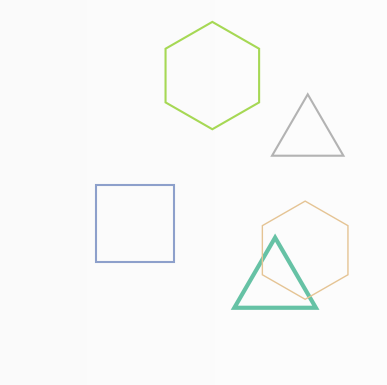[{"shape": "triangle", "thickness": 3, "radius": 0.61, "center": [0.71, 0.261]}, {"shape": "square", "thickness": 1.5, "radius": 0.5, "center": [0.349, 0.419]}, {"shape": "hexagon", "thickness": 1.5, "radius": 0.7, "center": [0.548, 0.804]}, {"shape": "hexagon", "thickness": 1, "radius": 0.64, "center": [0.787, 0.35]}, {"shape": "triangle", "thickness": 1.5, "radius": 0.53, "center": [0.794, 0.649]}]